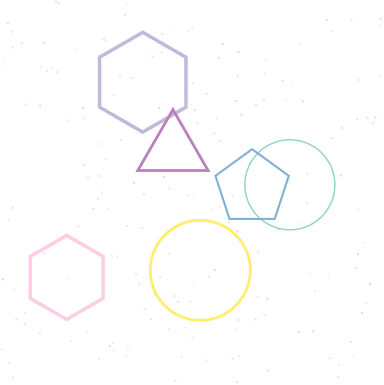[{"shape": "circle", "thickness": 1, "radius": 0.58, "center": [0.753, 0.52]}, {"shape": "hexagon", "thickness": 2.5, "radius": 0.65, "center": [0.371, 0.786]}, {"shape": "pentagon", "thickness": 1.5, "radius": 0.5, "center": [0.655, 0.512]}, {"shape": "hexagon", "thickness": 2.5, "radius": 0.55, "center": [0.173, 0.279]}, {"shape": "triangle", "thickness": 2, "radius": 0.53, "center": [0.449, 0.61]}, {"shape": "circle", "thickness": 2, "radius": 0.65, "center": [0.52, 0.298]}]